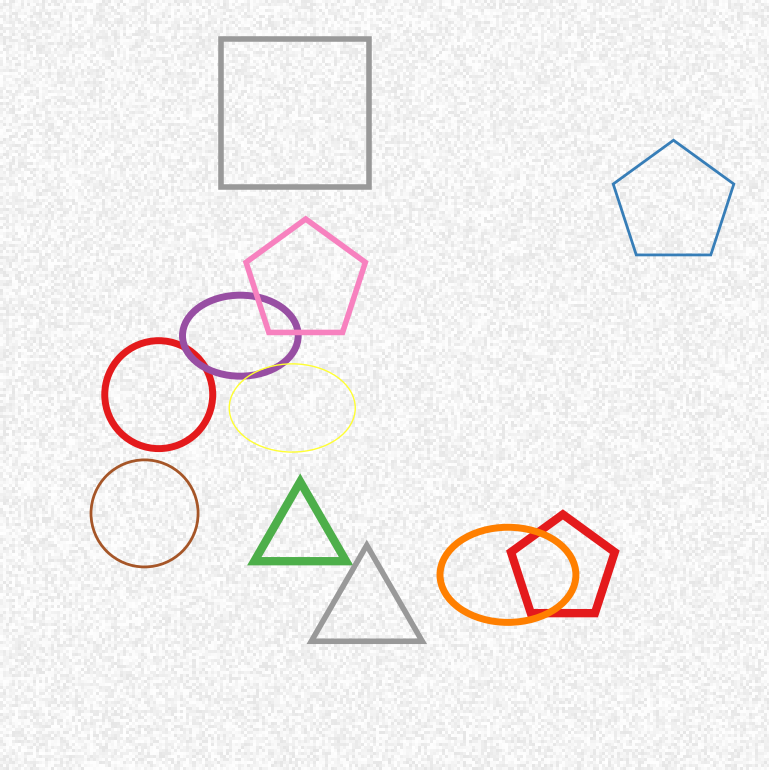[{"shape": "circle", "thickness": 2.5, "radius": 0.35, "center": [0.206, 0.487]}, {"shape": "pentagon", "thickness": 3, "radius": 0.35, "center": [0.731, 0.261]}, {"shape": "pentagon", "thickness": 1, "radius": 0.41, "center": [0.875, 0.736]}, {"shape": "triangle", "thickness": 3, "radius": 0.34, "center": [0.39, 0.306]}, {"shape": "oval", "thickness": 2.5, "radius": 0.38, "center": [0.312, 0.564]}, {"shape": "oval", "thickness": 2.5, "radius": 0.44, "center": [0.66, 0.253]}, {"shape": "oval", "thickness": 0.5, "radius": 0.41, "center": [0.38, 0.47]}, {"shape": "circle", "thickness": 1, "radius": 0.35, "center": [0.188, 0.333]}, {"shape": "pentagon", "thickness": 2, "radius": 0.41, "center": [0.397, 0.634]}, {"shape": "square", "thickness": 2, "radius": 0.48, "center": [0.383, 0.853]}, {"shape": "triangle", "thickness": 2, "radius": 0.42, "center": [0.476, 0.209]}]